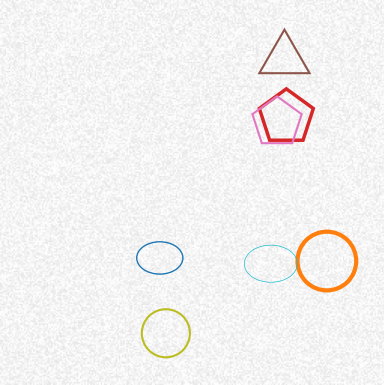[{"shape": "oval", "thickness": 1, "radius": 0.3, "center": [0.415, 0.33]}, {"shape": "circle", "thickness": 3, "radius": 0.38, "center": [0.849, 0.322]}, {"shape": "pentagon", "thickness": 2.5, "radius": 0.37, "center": [0.744, 0.695]}, {"shape": "triangle", "thickness": 1.5, "radius": 0.38, "center": [0.739, 0.848]}, {"shape": "pentagon", "thickness": 1.5, "radius": 0.34, "center": [0.72, 0.683]}, {"shape": "circle", "thickness": 1.5, "radius": 0.31, "center": [0.431, 0.134]}, {"shape": "oval", "thickness": 0.5, "radius": 0.34, "center": [0.703, 0.315]}]